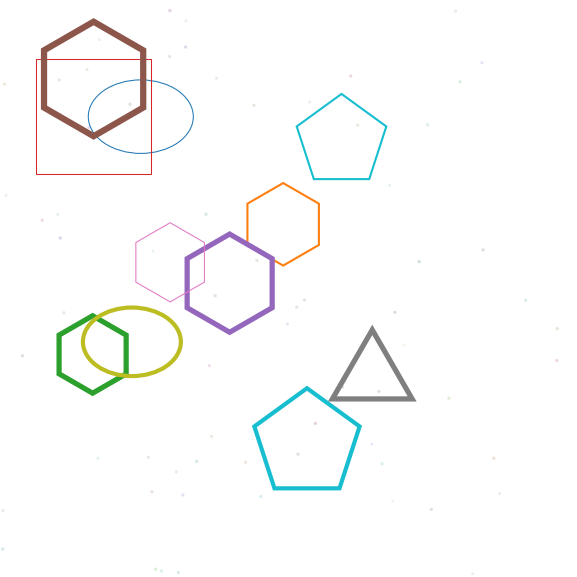[{"shape": "oval", "thickness": 0.5, "radius": 0.45, "center": [0.244, 0.797]}, {"shape": "hexagon", "thickness": 1, "radius": 0.36, "center": [0.49, 0.611]}, {"shape": "hexagon", "thickness": 2.5, "radius": 0.34, "center": [0.16, 0.385]}, {"shape": "square", "thickness": 0.5, "radius": 0.5, "center": [0.162, 0.797]}, {"shape": "hexagon", "thickness": 2.5, "radius": 0.43, "center": [0.398, 0.509]}, {"shape": "hexagon", "thickness": 3, "radius": 0.5, "center": [0.162, 0.862]}, {"shape": "hexagon", "thickness": 0.5, "radius": 0.34, "center": [0.295, 0.545]}, {"shape": "triangle", "thickness": 2.5, "radius": 0.4, "center": [0.645, 0.348]}, {"shape": "oval", "thickness": 2, "radius": 0.42, "center": [0.228, 0.407]}, {"shape": "pentagon", "thickness": 2, "radius": 0.48, "center": [0.532, 0.231]}, {"shape": "pentagon", "thickness": 1, "radius": 0.41, "center": [0.591, 0.755]}]